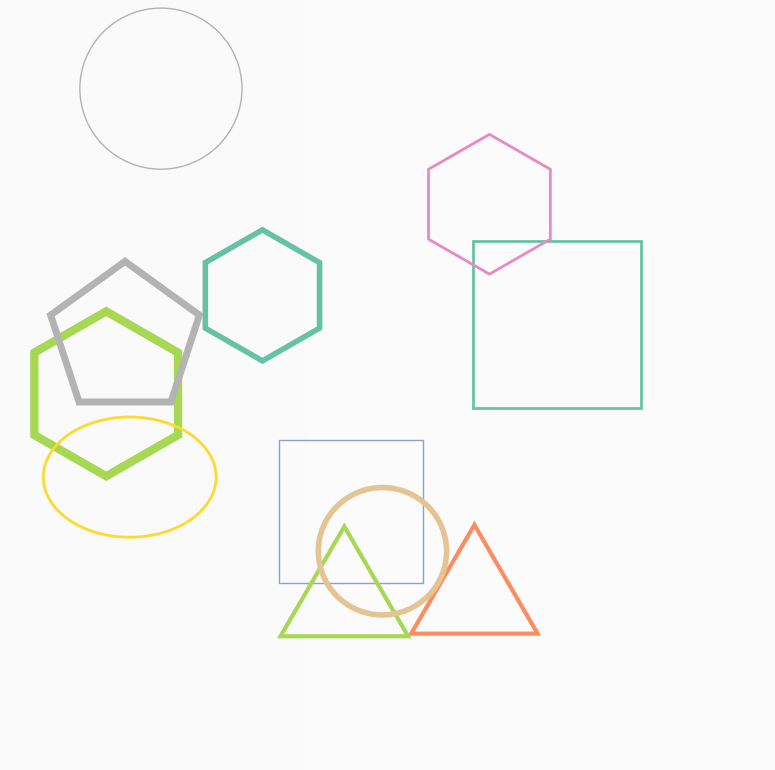[{"shape": "hexagon", "thickness": 2, "radius": 0.43, "center": [0.339, 0.616]}, {"shape": "square", "thickness": 1, "radius": 0.54, "center": [0.719, 0.579]}, {"shape": "triangle", "thickness": 1.5, "radius": 0.47, "center": [0.612, 0.224]}, {"shape": "square", "thickness": 0.5, "radius": 0.46, "center": [0.453, 0.335]}, {"shape": "hexagon", "thickness": 1, "radius": 0.45, "center": [0.632, 0.735]}, {"shape": "hexagon", "thickness": 3, "radius": 0.54, "center": [0.137, 0.489]}, {"shape": "triangle", "thickness": 1.5, "radius": 0.48, "center": [0.444, 0.221]}, {"shape": "oval", "thickness": 1, "radius": 0.56, "center": [0.167, 0.38]}, {"shape": "circle", "thickness": 2, "radius": 0.41, "center": [0.493, 0.284]}, {"shape": "pentagon", "thickness": 2.5, "radius": 0.5, "center": [0.161, 0.56]}, {"shape": "circle", "thickness": 0.5, "radius": 0.52, "center": [0.208, 0.885]}]